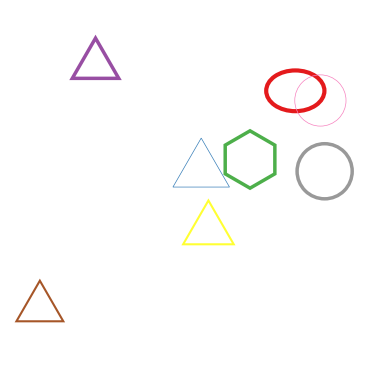[{"shape": "oval", "thickness": 3, "radius": 0.38, "center": [0.767, 0.764]}, {"shape": "triangle", "thickness": 0.5, "radius": 0.42, "center": [0.523, 0.557]}, {"shape": "hexagon", "thickness": 2.5, "radius": 0.37, "center": [0.649, 0.586]}, {"shape": "triangle", "thickness": 2.5, "radius": 0.35, "center": [0.248, 0.831]}, {"shape": "triangle", "thickness": 1.5, "radius": 0.38, "center": [0.541, 0.403]}, {"shape": "triangle", "thickness": 1.5, "radius": 0.35, "center": [0.104, 0.201]}, {"shape": "circle", "thickness": 0.5, "radius": 0.33, "center": [0.832, 0.739]}, {"shape": "circle", "thickness": 2.5, "radius": 0.36, "center": [0.843, 0.555]}]